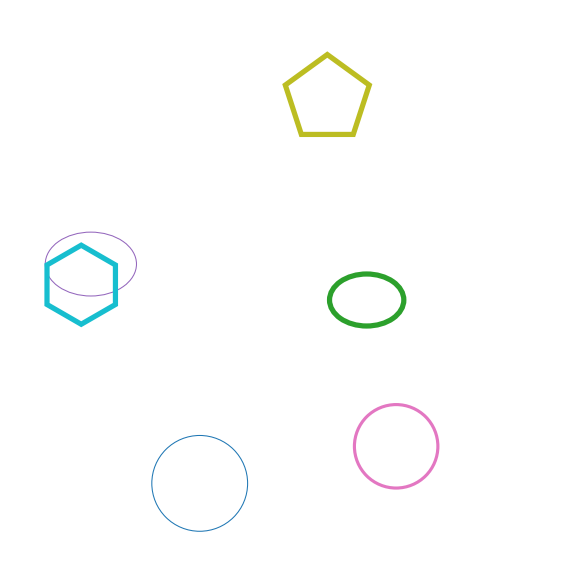[{"shape": "circle", "thickness": 0.5, "radius": 0.41, "center": [0.346, 0.162]}, {"shape": "oval", "thickness": 2.5, "radius": 0.32, "center": [0.635, 0.48]}, {"shape": "oval", "thickness": 0.5, "radius": 0.39, "center": [0.157, 0.542]}, {"shape": "circle", "thickness": 1.5, "radius": 0.36, "center": [0.686, 0.226]}, {"shape": "pentagon", "thickness": 2.5, "radius": 0.38, "center": [0.567, 0.828]}, {"shape": "hexagon", "thickness": 2.5, "radius": 0.34, "center": [0.141, 0.506]}]